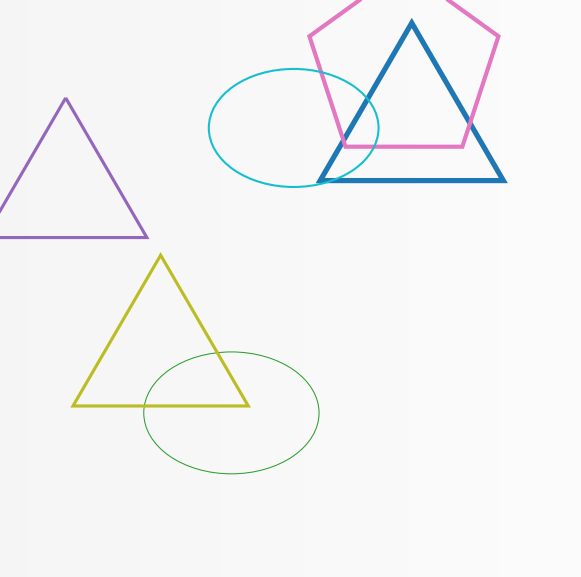[{"shape": "triangle", "thickness": 2.5, "radius": 0.91, "center": [0.708, 0.777]}, {"shape": "oval", "thickness": 0.5, "radius": 0.75, "center": [0.398, 0.284]}, {"shape": "triangle", "thickness": 1.5, "radius": 0.81, "center": [0.113, 0.668]}, {"shape": "pentagon", "thickness": 2, "radius": 0.85, "center": [0.695, 0.883]}, {"shape": "triangle", "thickness": 1.5, "radius": 0.87, "center": [0.276, 0.383]}, {"shape": "oval", "thickness": 1, "radius": 0.73, "center": [0.505, 0.778]}]